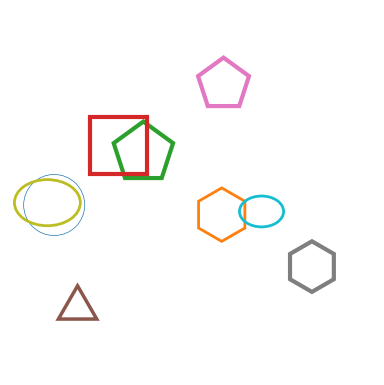[{"shape": "circle", "thickness": 0.5, "radius": 0.4, "center": [0.141, 0.467]}, {"shape": "hexagon", "thickness": 2, "radius": 0.35, "center": [0.576, 0.442]}, {"shape": "pentagon", "thickness": 3, "radius": 0.41, "center": [0.372, 0.603]}, {"shape": "square", "thickness": 3, "radius": 0.37, "center": [0.308, 0.621]}, {"shape": "triangle", "thickness": 2.5, "radius": 0.29, "center": [0.201, 0.2]}, {"shape": "pentagon", "thickness": 3, "radius": 0.35, "center": [0.581, 0.781]}, {"shape": "hexagon", "thickness": 3, "radius": 0.33, "center": [0.81, 0.308]}, {"shape": "oval", "thickness": 2, "radius": 0.43, "center": [0.123, 0.474]}, {"shape": "oval", "thickness": 2, "radius": 0.29, "center": [0.679, 0.451]}]